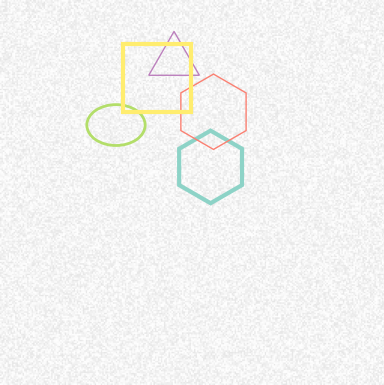[{"shape": "hexagon", "thickness": 3, "radius": 0.47, "center": [0.547, 0.566]}, {"shape": "hexagon", "thickness": 1, "radius": 0.49, "center": [0.554, 0.71]}, {"shape": "oval", "thickness": 2, "radius": 0.38, "center": [0.301, 0.675]}, {"shape": "triangle", "thickness": 1, "radius": 0.38, "center": [0.452, 0.842]}, {"shape": "square", "thickness": 3, "radius": 0.44, "center": [0.407, 0.797]}]